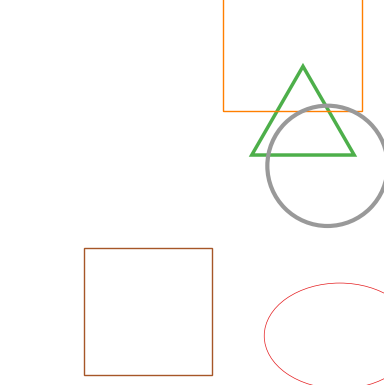[{"shape": "oval", "thickness": 0.5, "radius": 0.98, "center": [0.882, 0.128]}, {"shape": "triangle", "thickness": 2.5, "radius": 0.77, "center": [0.787, 0.674]}, {"shape": "square", "thickness": 1, "radius": 0.9, "center": [0.759, 0.893]}, {"shape": "square", "thickness": 1, "radius": 0.83, "center": [0.385, 0.191]}, {"shape": "circle", "thickness": 3, "radius": 0.78, "center": [0.851, 0.569]}]